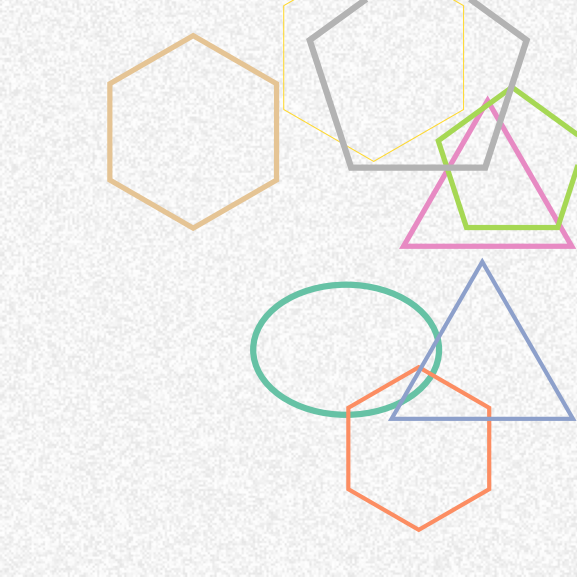[{"shape": "oval", "thickness": 3, "radius": 0.8, "center": [0.599, 0.394]}, {"shape": "hexagon", "thickness": 2, "radius": 0.7, "center": [0.725, 0.222]}, {"shape": "triangle", "thickness": 2, "radius": 0.91, "center": [0.835, 0.365]}, {"shape": "triangle", "thickness": 2.5, "radius": 0.84, "center": [0.844, 0.657]}, {"shape": "pentagon", "thickness": 2.5, "radius": 0.67, "center": [0.887, 0.714]}, {"shape": "hexagon", "thickness": 0.5, "radius": 0.9, "center": [0.647, 0.899]}, {"shape": "hexagon", "thickness": 2.5, "radius": 0.83, "center": [0.335, 0.771]}, {"shape": "pentagon", "thickness": 3, "radius": 0.99, "center": [0.724, 0.869]}]